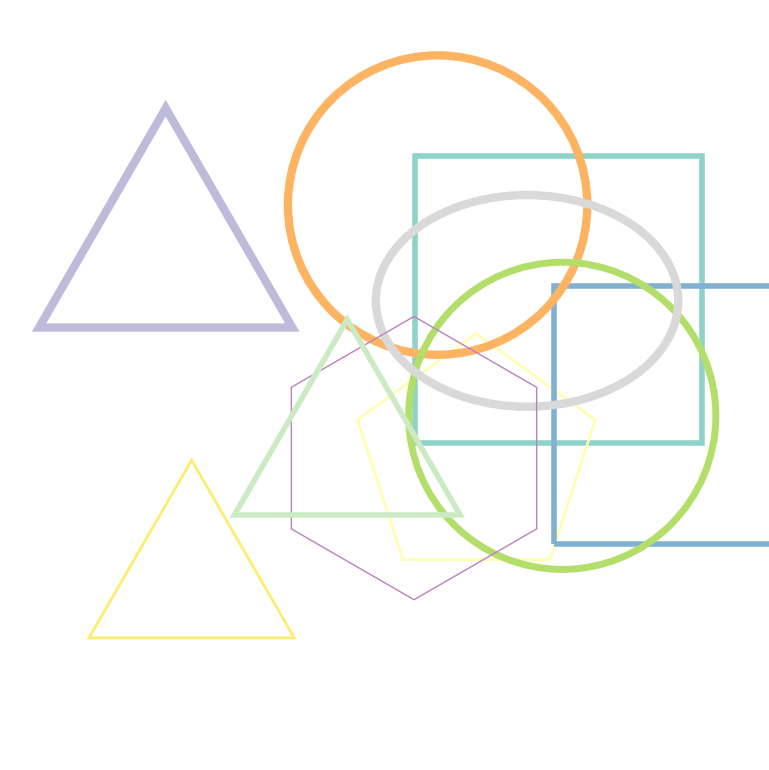[{"shape": "square", "thickness": 2, "radius": 0.93, "center": [0.725, 0.611]}, {"shape": "pentagon", "thickness": 1, "radius": 0.81, "center": [0.619, 0.405]}, {"shape": "triangle", "thickness": 3, "radius": 0.95, "center": [0.215, 0.67]}, {"shape": "square", "thickness": 2, "radius": 0.84, "center": [0.887, 0.461]}, {"shape": "circle", "thickness": 3, "radius": 0.97, "center": [0.568, 0.734]}, {"shape": "circle", "thickness": 2.5, "radius": 1.0, "center": [0.73, 0.46]}, {"shape": "oval", "thickness": 3, "radius": 0.98, "center": [0.684, 0.609]}, {"shape": "hexagon", "thickness": 0.5, "radius": 0.92, "center": [0.538, 0.405]}, {"shape": "triangle", "thickness": 2, "radius": 0.85, "center": [0.451, 0.416]}, {"shape": "triangle", "thickness": 1, "radius": 0.77, "center": [0.249, 0.249]}]